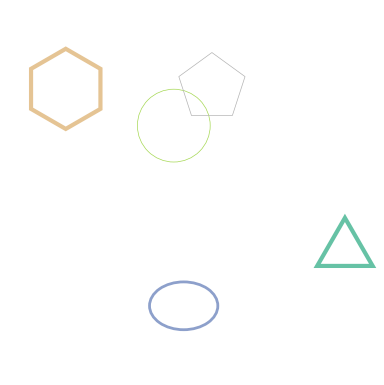[{"shape": "triangle", "thickness": 3, "radius": 0.42, "center": [0.896, 0.351]}, {"shape": "oval", "thickness": 2, "radius": 0.44, "center": [0.477, 0.206]}, {"shape": "circle", "thickness": 0.5, "radius": 0.47, "center": [0.451, 0.674]}, {"shape": "hexagon", "thickness": 3, "radius": 0.52, "center": [0.171, 0.769]}, {"shape": "pentagon", "thickness": 0.5, "radius": 0.45, "center": [0.55, 0.773]}]